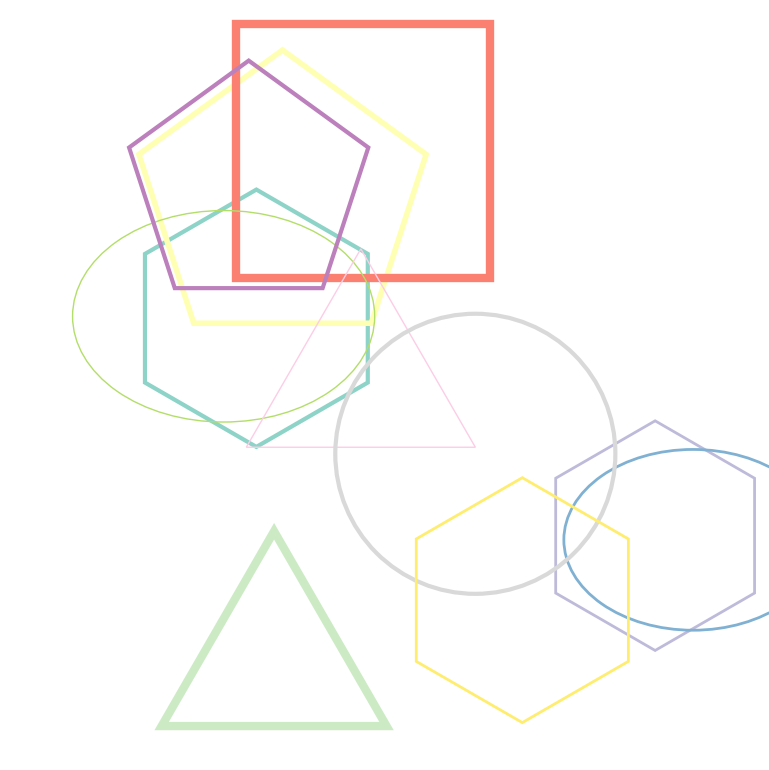[{"shape": "hexagon", "thickness": 1.5, "radius": 0.84, "center": [0.333, 0.587]}, {"shape": "pentagon", "thickness": 2, "radius": 0.98, "center": [0.367, 0.739]}, {"shape": "hexagon", "thickness": 1, "radius": 0.75, "center": [0.851, 0.304]}, {"shape": "square", "thickness": 3, "radius": 0.82, "center": [0.471, 0.804]}, {"shape": "oval", "thickness": 1, "radius": 0.84, "center": [0.9, 0.299]}, {"shape": "oval", "thickness": 0.5, "radius": 0.98, "center": [0.29, 0.589]}, {"shape": "triangle", "thickness": 0.5, "radius": 0.86, "center": [0.469, 0.505]}, {"shape": "circle", "thickness": 1.5, "radius": 0.91, "center": [0.617, 0.411]}, {"shape": "pentagon", "thickness": 1.5, "radius": 0.82, "center": [0.323, 0.758]}, {"shape": "triangle", "thickness": 3, "radius": 0.84, "center": [0.356, 0.141]}, {"shape": "hexagon", "thickness": 1, "radius": 0.8, "center": [0.678, 0.221]}]